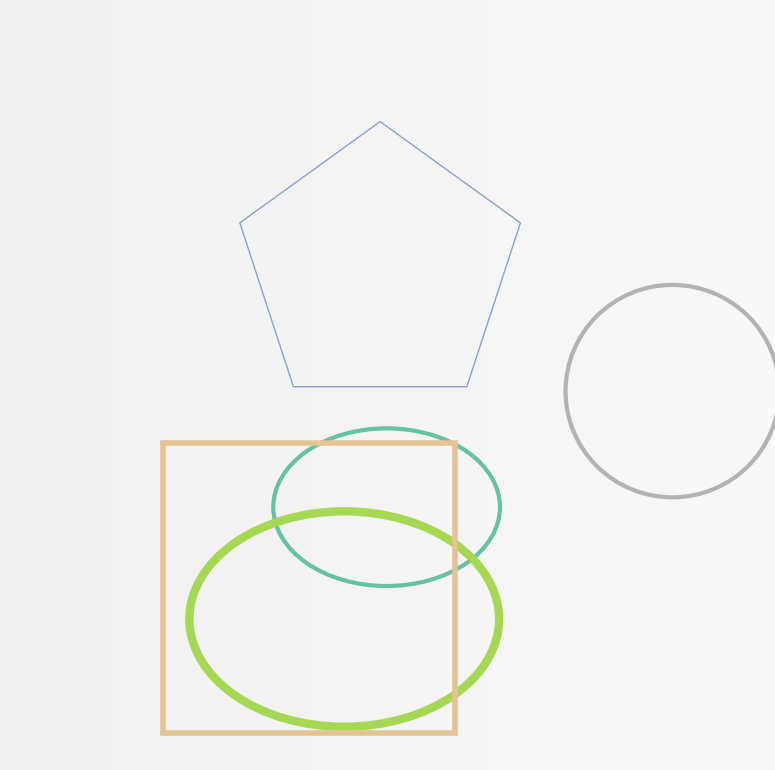[{"shape": "oval", "thickness": 1.5, "radius": 0.73, "center": [0.499, 0.341]}, {"shape": "pentagon", "thickness": 0.5, "radius": 0.95, "center": [0.49, 0.652]}, {"shape": "oval", "thickness": 3, "radius": 1.0, "center": [0.444, 0.196]}, {"shape": "square", "thickness": 2, "radius": 0.94, "center": [0.399, 0.236]}, {"shape": "circle", "thickness": 1.5, "radius": 0.69, "center": [0.868, 0.492]}]